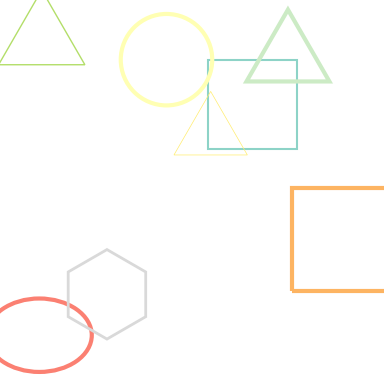[{"shape": "square", "thickness": 1.5, "radius": 0.58, "center": [0.655, 0.728]}, {"shape": "circle", "thickness": 3, "radius": 0.59, "center": [0.432, 0.845]}, {"shape": "oval", "thickness": 3, "radius": 0.68, "center": [0.102, 0.129]}, {"shape": "square", "thickness": 3, "radius": 0.67, "center": [0.892, 0.378]}, {"shape": "triangle", "thickness": 1, "radius": 0.65, "center": [0.108, 0.897]}, {"shape": "hexagon", "thickness": 2, "radius": 0.58, "center": [0.278, 0.236]}, {"shape": "triangle", "thickness": 3, "radius": 0.62, "center": [0.748, 0.851]}, {"shape": "triangle", "thickness": 0.5, "radius": 0.55, "center": [0.547, 0.653]}]